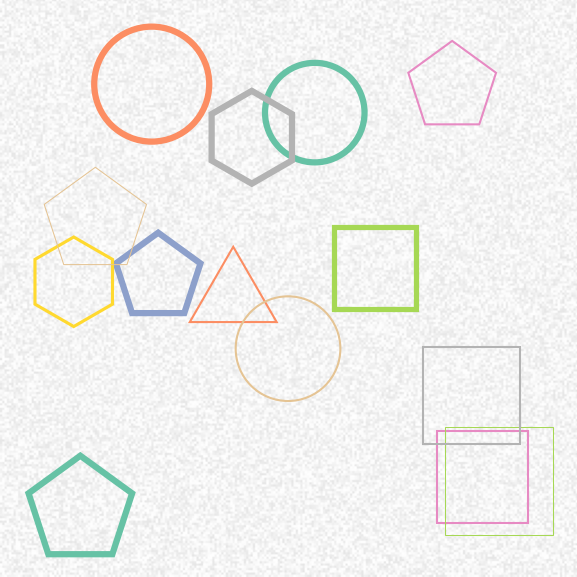[{"shape": "circle", "thickness": 3, "radius": 0.43, "center": [0.545, 0.804]}, {"shape": "pentagon", "thickness": 3, "radius": 0.47, "center": [0.139, 0.116]}, {"shape": "triangle", "thickness": 1, "radius": 0.43, "center": [0.404, 0.485]}, {"shape": "circle", "thickness": 3, "radius": 0.5, "center": [0.263, 0.853]}, {"shape": "pentagon", "thickness": 3, "radius": 0.38, "center": [0.274, 0.519]}, {"shape": "square", "thickness": 1, "radius": 0.4, "center": [0.836, 0.174]}, {"shape": "pentagon", "thickness": 1, "radius": 0.4, "center": [0.783, 0.848]}, {"shape": "square", "thickness": 0.5, "radius": 0.46, "center": [0.864, 0.166]}, {"shape": "square", "thickness": 2.5, "radius": 0.36, "center": [0.649, 0.535]}, {"shape": "hexagon", "thickness": 1.5, "radius": 0.39, "center": [0.128, 0.511]}, {"shape": "pentagon", "thickness": 0.5, "radius": 0.47, "center": [0.165, 0.616]}, {"shape": "circle", "thickness": 1, "radius": 0.45, "center": [0.499, 0.395]}, {"shape": "hexagon", "thickness": 3, "radius": 0.4, "center": [0.436, 0.761]}, {"shape": "square", "thickness": 1, "radius": 0.42, "center": [0.817, 0.315]}]